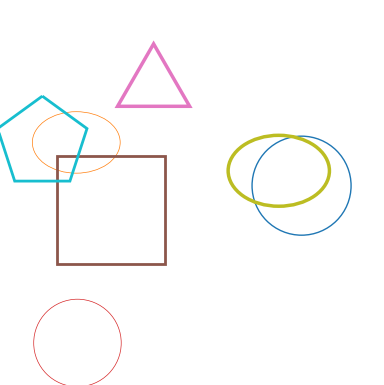[{"shape": "circle", "thickness": 1, "radius": 0.64, "center": [0.783, 0.518]}, {"shape": "oval", "thickness": 0.5, "radius": 0.57, "center": [0.198, 0.63]}, {"shape": "circle", "thickness": 0.5, "radius": 0.57, "center": [0.201, 0.109]}, {"shape": "square", "thickness": 2, "radius": 0.7, "center": [0.289, 0.454]}, {"shape": "triangle", "thickness": 2.5, "radius": 0.54, "center": [0.399, 0.778]}, {"shape": "oval", "thickness": 2.5, "radius": 0.66, "center": [0.724, 0.556]}, {"shape": "pentagon", "thickness": 2, "radius": 0.61, "center": [0.11, 0.628]}]